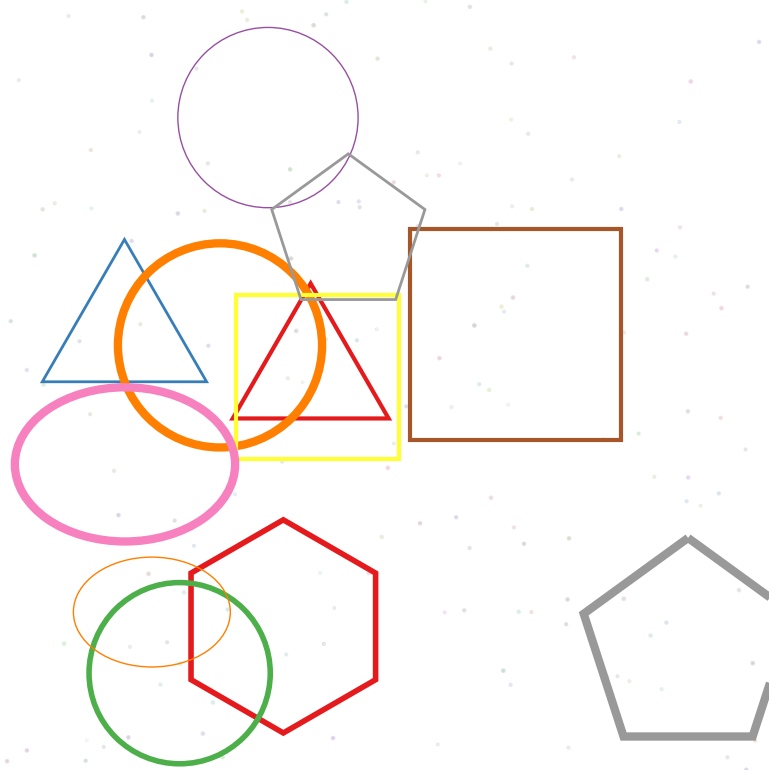[{"shape": "hexagon", "thickness": 2, "radius": 0.69, "center": [0.368, 0.187]}, {"shape": "triangle", "thickness": 1.5, "radius": 0.58, "center": [0.403, 0.515]}, {"shape": "triangle", "thickness": 1, "radius": 0.62, "center": [0.162, 0.566]}, {"shape": "circle", "thickness": 2, "radius": 0.59, "center": [0.233, 0.126]}, {"shape": "circle", "thickness": 0.5, "radius": 0.59, "center": [0.348, 0.847]}, {"shape": "circle", "thickness": 3, "radius": 0.66, "center": [0.286, 0.551]}, {"shape": "oval", "thickness": 0.5, "radius": 0.51, "center": [0.197, 0.205]}, {"shape": "square", "thickness": 1.5, "radius": 0.53, "center": [0.412, 0.511]}, {"shape": "square", "thickness": 1.5, "radius": 0.69, "center": [0.67, 0.566]}, {"shape": "oval", "thickness": 3, "radius": 0.72, "center": [0.162, 0.397]}, {"shape": "pentagon", "thickness": 3, "radius": 0.71, "center": [0.894, 0.159]}, {"shape": "pentagon", "thickness": 1, "radius": 0.52, "center": [0.452, 0.696]}]